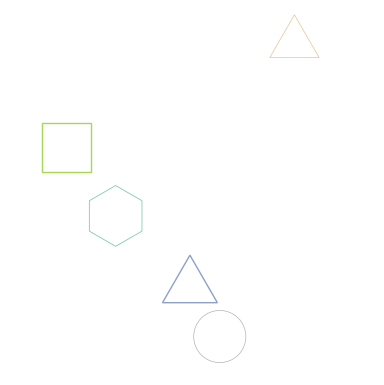[{"shape": "hexagon", "thickness": 0.5, "radius": 0.39, "center": [0.3, 0.439]}, {"shape": "triangle", "thickness": 1, "radius": 0.41, "center": [0.493, 0.255]}, {"shape": "square", "thickness": 1, "radius": 0.31, "center": [0.172, 0.617]}, {"shape": "triangle", "thickness": 0.5, "radius": 0.37, "center": [0.765, 0.888]}, {"shape": "circle", "thickness": 0.5, "radius": 0.34, "center": [0.571, 0.126]}]